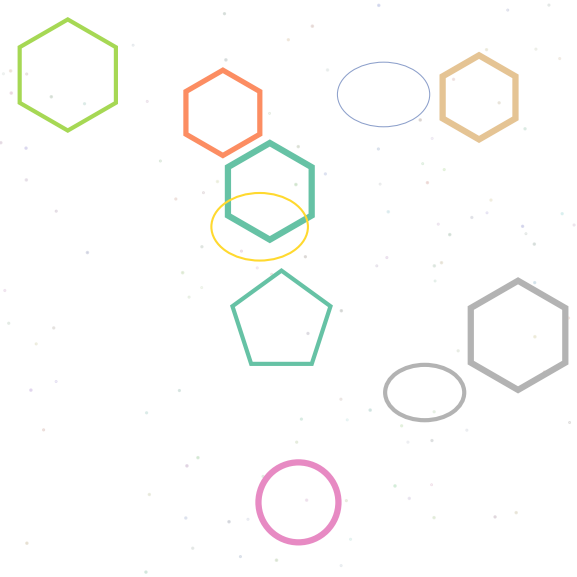[{"shape": "hexagon", "thickness": 3, "radius": 0.42, "center": [0.467, 0.668]}, {"shape": "pentagon", "thickness": 2, "radius": 0.45, "center": [0.487, 0.441]}, {"shape": "hexagon", "thickness": 2.5, "radius": 0.37, "center": [0.386, 0.804]}, {"shape": "oval", "thickness": 0.5, "radius": 0.4, "center": [0.664, 0.836]}, {"shape": "circle", "thickness": 3, "radius": 0.35, "center": [0.517, 0.129]}, {"shape": "hexagon", "thickness": 2, "radius": 0.48, "center": [0.117, 0.869]}, {"shape": "oval", "thickness": 1, "radius": 0.42, "center": [0.45, 0.606]}, {"shape": "hexagon", "thickness": 3, "radius": 0.36, "center": [0.83, 0.83]}, {"shape": "oval", "thickness": 2, "radius": 0.34, "center": [0.735, 0.319]}, {"shape": "hexagon", "thickness": 3, "radius": 0.47, "center": [0.897, 0.418]}]